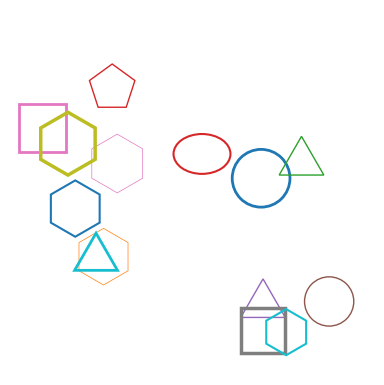[{"shape": "circle", "thickness": 2, "radius": 0.38, "center": [0.678, 0.537]}, {"shape": "hexagon", "thickness": 1.5, "radius": 0.37, "center": [0.195, 0.458]}, {"shape": "hexagon", "thickness": 0.5, "radius": 0.37, "center": [0.269, 0.333]}, {"shape": "triangle", "thickness": 1, "radius": 0.33, "center": [0.783, 0.579]}, {"shape": "oval", "thickness": 1.5, "radius": 0.37, "center": [0.525, 0.6]}, {"shape": "pentagon", "thickness": 1, "radius": 0.31, "center": [0.291, 0.772]}, {"shape": "triangle", "thickness": 1, "radius": 0.33, "center": [0.683, 0.209]}, {"shape": "circle", "thickness": 1, "radius": 0.32, "center": [0.855, 0.217]}, {"shape": "hexagon", "thickness": 0.5, "radius": 0.38, "center": [0.305, 0.575]}, {"shape": "square", "thickness": 2, "radius": 0.31, "center": [0.11, 0.667]}, {"shape": "square", "thickness": 2.5, "radius": 0.29, "center": [0.684, 0.141]}, {"shape": "hexagon", "thickness": 2.5, "radius": 0.41, "center": [0.176, 0.627]}, {"shape": "hexagon", "thickness": 1.5, "radius": 0.3, "center": [0.743, 0.137]}, {"shape": "triangle", "thickness": 2, "radius": 0.32, "center": [0.249, 0.33]}]